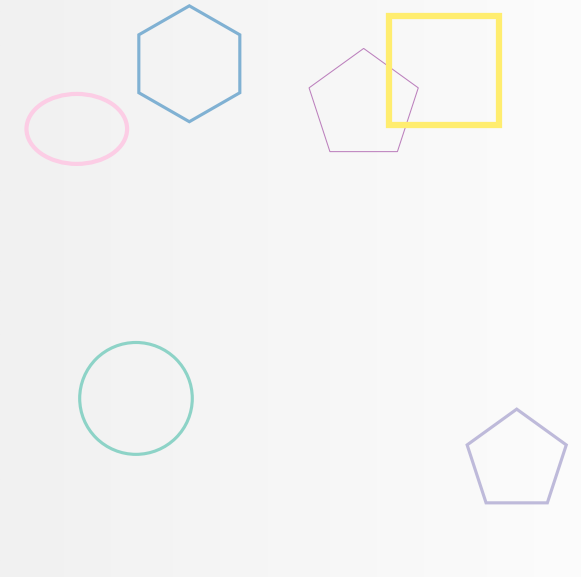[{"shape": "circle", "thickness": 1.5, "radius": 0.48, "center": [0.234, 0.309]}, {"shape": "pentagon", "thickness": 1.5, "radius": 0.45, "center": [0.889, 0.201]}, {"shape": "hexagon", "thickness": 1.5, "radius": 0.5, "center": [0.326, 0.889]}, {"shape": "oval", "thickness": 2, "radius": 0.43, "center": [0.132, 0.776]}, {"shape": "pentagon", "thickness": 0.5, "radius": 0.49, "center": [0.626, 0.816]}, {"shape": "square", "thickness": 3, "radius": 0.47, "center": [0.765, 0.877]}]